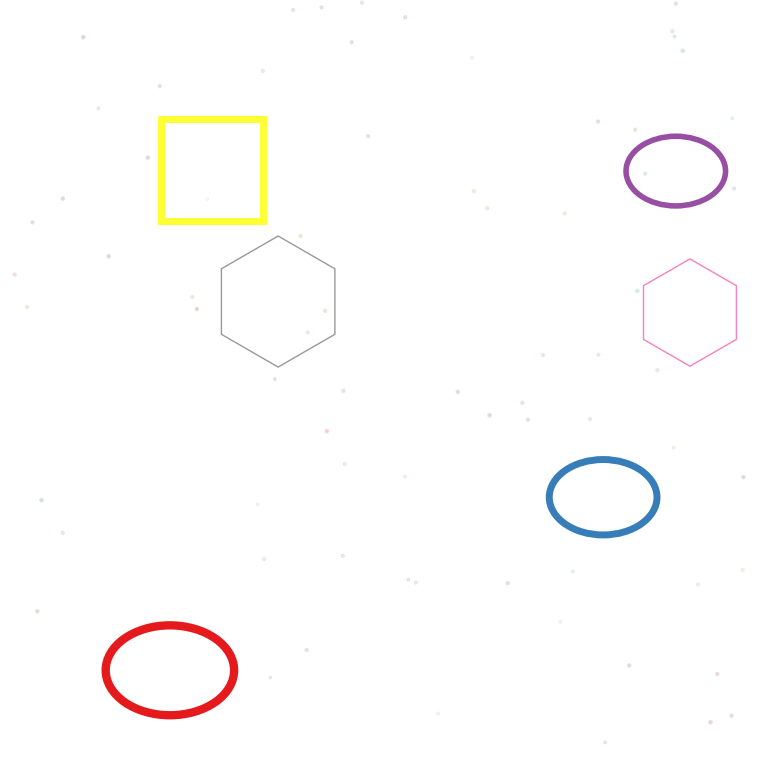[{"shape": "oval", "thickness": 3, "radius": 0.42, "center": [0.221, 0.129]}, {"shape": "oval", "thickness": 2.5, "radius": 0.35, "center": [0.783, 0.354]}, {"shape": "oval", "thickness": 2, "radius": 0.32, "center": [0.878, 0.778]}, {"shape": "square", "thickness": 2.5, "radius": 0.33, "center": [0.276, 0.779]}, {"shape": "hexagon", "thickness": 0.5, "radius": 0.35, "center": [0.896, 0.594]}, {"shape": "hexagon", "thickness": 0.5, "radius": 0.43, "center": [0.361, 0.608]}]